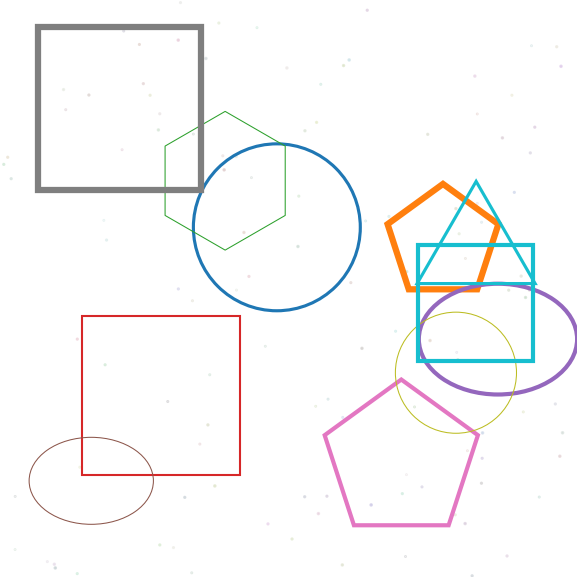[{"shape": "circle", "thickness": 1.5, "radius": 0.72, "center": [0.479, 0.606]}, {"shape": "pentagon", "thickness": 3, "radius": 0.5, "center": [0.767, 0.58]}, {"shape": "hexagon", "thickness": 0.5, "radius": 0.6, "center": [0.39, 0.686]}, {"shape": "square", "thickness": 1, "radius": 0.69, "center": [0.279, 0.314]}, {"shape": "oval", "thickness": 2, "radius": 0.69, "center": [0.862, 0.412]}, {"shape": "oval", "thickness": 0.5, "radius": 0.54, "center": [0.158, 0.167]}, {"shape": "pentagon", "thickness": 2, "radius": 0.7, "center": [0.695, 0.202]}, {"shape": "square", "thickness": 3, "radius": 0.71, "center": [0.206, 0.811]}, {"shape": "circle", "thickness": 0.5, "radius": 0.52, "center": [0.79, 0.354]}, {"shape": "square", "thickness": 2, "radius": 0.5, "center": [0.823, 0.475]}, {"shape": "triangle", "thickness": 1.5, "radius": 0.59, "center": [0.824, 0.567]}]